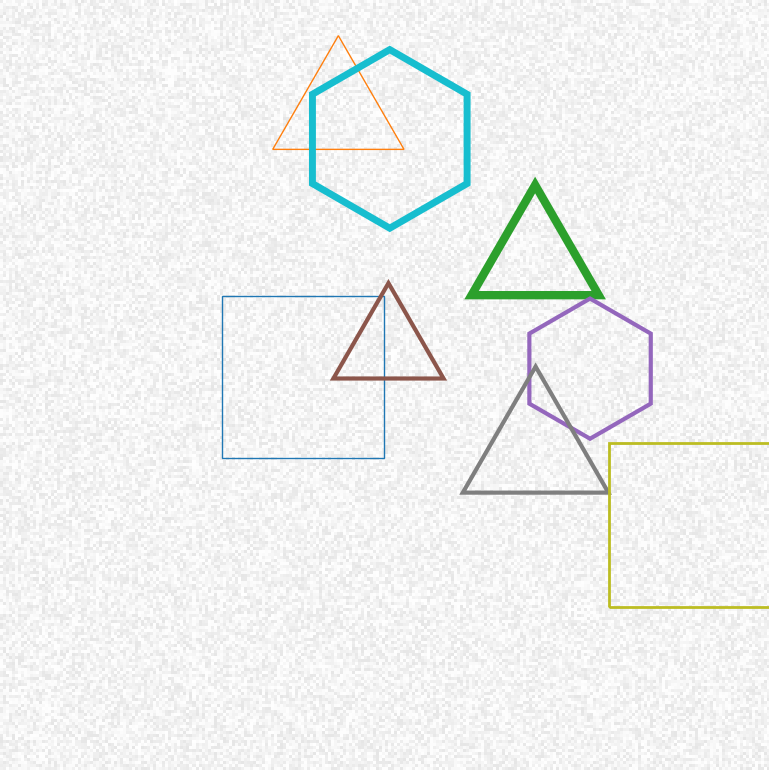[{"shape": "square", "thickness": 0.5, "radius": 0.53, "center": [0.394, 0.511]}, {"shape": "triangle", "thickness": 0.5, "radius": 0.49, "center": [0.439, 0.855]}, {"shape": "triangle", "thickness": 3, "radius": 0.48, "center": [0.695, 0.664]}, {"shape": "hexagon", "thickness": 1.5, "radius": 0.46, "center": [0.766, 0.521]}, {"shape": "triangle", "thickness": 1.5, "radius": 0.41, "center": [0.504, 0.55]}, {"shape": "triangle", "thickness": 1.5, "radius": 0.55, "center": [0.696, 0.415]}, {"shape": "square", "thickness": 1, "radius": 0.53, "center": [0.898, 0.318]}, {"shape": "hexagon", "thickness": 2.5, "radius": 0.58, "center": [0.506, 0.82]}]